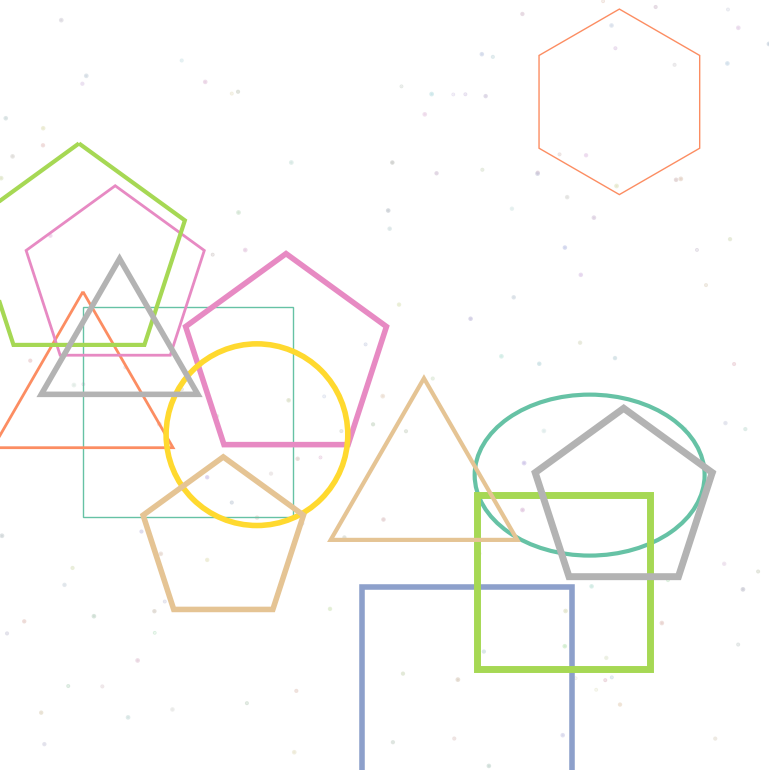[{"shape": "oval", "thickness": 1.5, "radius": 0.75, "center": [0.766, 0.383]}, {"shape": "square", "thickness": 0.5, "radius": 0.68, "center": [0.244, 0.465]}, {"shape": "triangle", "thickness": 1, "radius": 0.68, "center": [0.108, 0.486]}, {"shape": "hexagon", "thickness": 0.5, "radius": 0.6, "center": [0.804, 0.868]}, {"shape": "square", "thickness": 2, "radius": 0.68, "center": [0.606, 0.101]}, {"shape": "pentagon", "thickness": 2, "radius": 0.69, "center": [0.371, 0.533]}, {"shape": "pentagon", "thickness": 1, "radius": 0.61, "center": [0.15, 0.637]}, {"shape": "square", "thickness": 2.5, "radius": 0.56, "center": [0.732, 0.244]}, {"shape": "pentagon", "thickness": 1.5, "radius": 0.72, "center": [0.103, 0.669]}, {"shape": "circle", "thickness": 2, "radius": 0.59, "center": [0.334, 0.435]}, {"shape": "triangle", "thickness": 1.5, "radius": 0.7, "center": [0.551, 0.369]}, {"shape": "pentagon", "thickness": 2, "radius": 0.55, "center": [0.29, 0.297]}, {"shape": "triangle", "thickness": 2, "radius": 0.59, "center": [0.155, 0.547]}, {"shape": "pentagon", "thickness": 2.5, "radius": 0.6, "center": [0.81, 0.349]}]